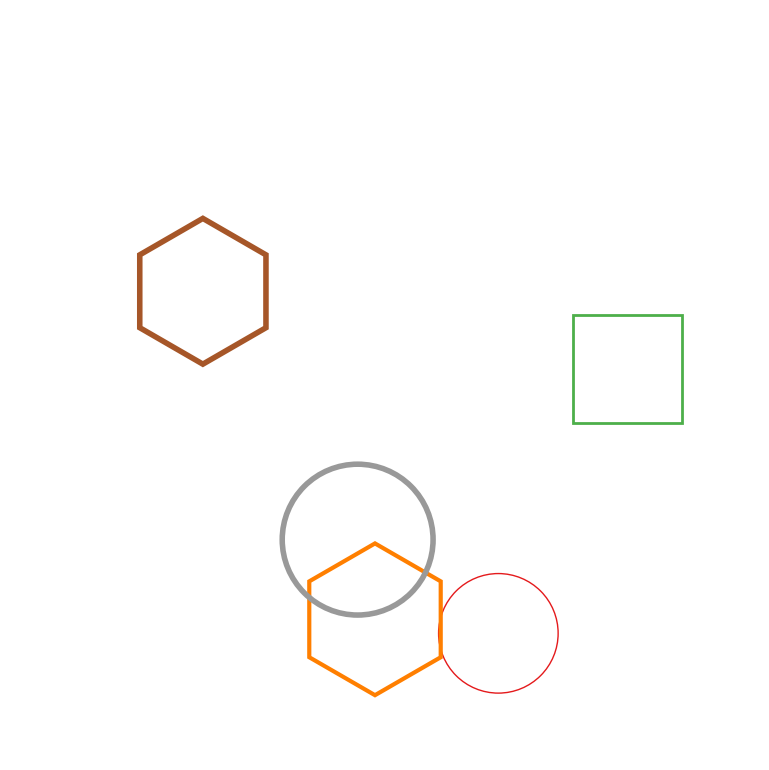[{"shape": "circle", "thickness": 0.5, "radius": 0.39, "center": [0.647, 0.177]}, {"shape": "square", "thickness": 1, "radius": 0.35, "center": [0.815, 0.521]}, {"shape": "hexagon", "thickness": 1.5, "radius": 0.49, "center": [0.487, 0.196]}, {"shape": "hexagon", "thickness": 2, "radius": 0.47, "center": [0.263, 0.622]}, {"shape": "circle", "thickness": 2, "radius": 0.49, "center": [0.464, 0.299]}]